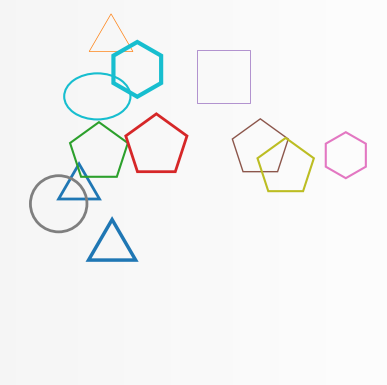[{"shape": "triangle", "thickness": 2.5, "radius": 0.35, "center": [0.289, 0.36]}, {"shape": "triangle", "thickness": 2, "radius": 0.3, "center": [0.204, 0.514]}, {"shape": "triangle", "thickness": 0.5, "radius": 0.33, "center": [0.287, 0.899]}, {"shape": "pentagon", "thickness": 1.5, "radius": 0.39, "center": [0.255, 0.604]}, {"shape": "pentagon", "thickness": 2, "radius": 0.42, "center": [0.404, 0.621]}, {"shape": "square", "thickness": 0.5, "radius": 0.34, "center": [0.578, 0.801]}, {"shape": "pentagon", "thickness": 1, "radius": 0.38, "center": [0.672, 0.615]}, {"shape": "hexagon", "thickness": 1.5, "radius": 0.3, "center": [0.892, 0.597]}, {"shape": "circle", "thickness": 2, "radius": 0.36, "center": [0.151, 0.471]}, {"shape": "pentagon", "thickness": 1.5, "radius": 0.38, "center": [0.737, 0.565]}, {"shape": "hexagon", "thickness": 3, "radius": 0.36, "center": [0.354, 0.82]}, {"shape": "oval", "thickness": 1.5, "radius": 0.43, "center": [0.251, 0.75]}]